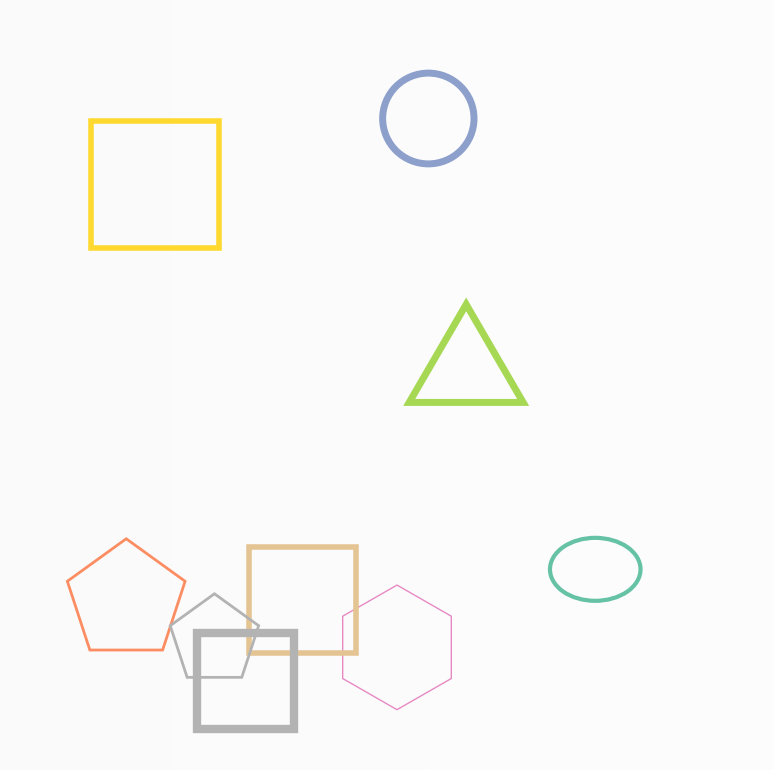[{"shape": "oval", "thickness": 1.5, "radius": 0.29, "center": [0.768, 0.261]}, {"shape": "pentagon", "thickness": 1, "radius": 0.4, "center": [0.163, 0.22]}, {"shape": "circle", "thickness": 2.5, "radius": 0.29, "center": [0.553, 0.846]}, {"shape": "hexagon", "thickness": 0.5, "radius": 0.4, "center": [0.512, 0.159]}, {"shape": "triangle", "thickness": 2.5, "radius": 0.42, "center": [0.602, 0.52]}, {"shape": "square", "thickness": 2, "radius": 0.41, "center": [0.2, 0.76]}, {"shape": "square", "thickness": 2, "radius": 0.34, "center": [0.391, 0.221]}, {"shape": "pentagon", "thickness": 1, "radius": 0.3, "center": [0.277, 0.169]}, {"shape": "square", "thickness": 3, "radius": 0.31, "center": [0.317, 0.115]}]